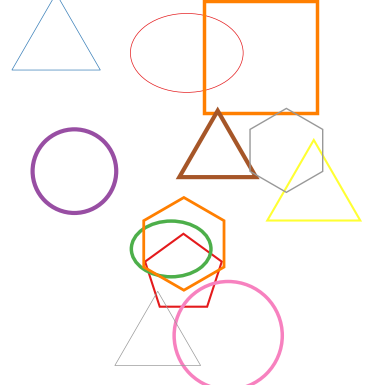[{"shape": "pentagon", "thickness": 1.5, "radius": 0.52, "center": [0.476, 0.288]}, {"shape": "oval", "thickness": 0.5, "radius": 0.73, "center": [0.485, 0.863]}, {"shape": "triangle", "thickness": 0.5, "radius": 0.66, "center": [0.146, 0.884]}, {"shape": "oval", "thickness": 2.5, "radius": 0.52, "center": [0.445, 0.353]}, {"shape": "circle", "thickness": 3, "radius": 0.54, "center": [0.193, 0.555]}, {"shape": "hexagon", "thickness": 2, "radius": 0.6, "center": [0.478, 0.367]}, {"shape": "square", "thickness": 2.5, "radius": 0.73, "center": [0.677, 0.851]}, {"shape": "triangle", "thickness": 1.5, "radius": 0.7, "center": [0.815, 0.497]}, {"shape": "triangle", "thickness": 3, "radius": 0.58, "center": [0.565, 0.597]}, {"shape": "circle", "thickness": 2.5, "radius": 0.7, "center": [0.593, 0.128]}, {"shape": "triangle", "thickness": 0.5, "radius": 0.64, "center": [0.41, 0.115]}, {"shape": "hexagon", "thickness": 1, "radius": 0.54, "center": [0.744, 0.609]}]